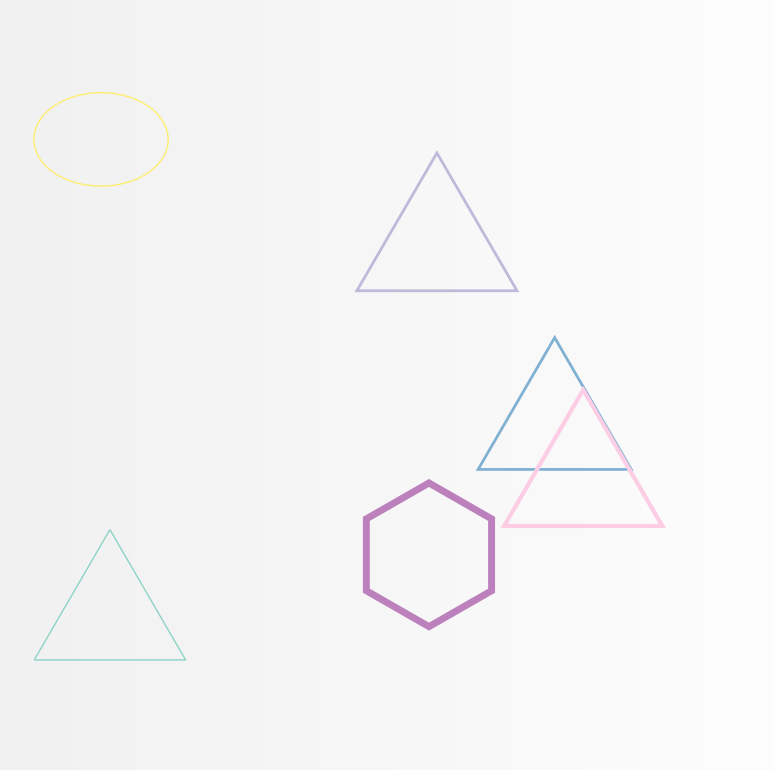[{"shape": "triangle", "thickness": 0.5, "radius": 0.56, "center": [0.142, 0.199]}, {"shape": "triangle", "thickness": 1, "radius": 0.6, "center": [0.564, 0.682]}, {"shape": "triangle", "thickness": 1, "radius": 0.57, "center": [0.716, 0.447]}, {"shape": "triangle", "thickness": 1.5, "radius": 0.59, "center": [0.753, 0.376]}, {"shape": "hexagon", "thickness": 2.5, "radius": 0.47, "center": [0.554, 0.279]}, {"shape": "oval", "thickness": 0.5, "radius": 0.43, "center": [0.13, 0.819]}]